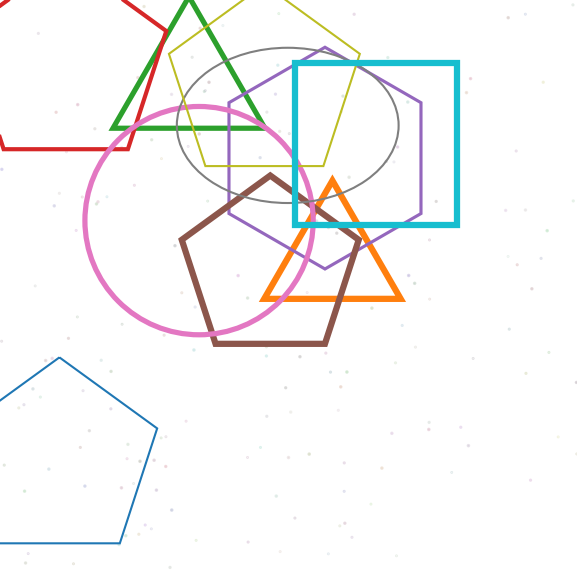[{"shape": "pentagon", "thickness": 1, "radius": 0.89, "center": [0.103, 0.202]}, {"shape": "triangle", "thickness": 3, "radius": 0.68, "center": [0.576, 0.55]}, {"shape": "triangle", "thickness": 2.5, "radius": 0.76, "center": [0.327, 0.853]}, {"shape": "pentagon", "thickness": 2, "radius": 0.92, "center": [0.114, 0.889]}, {"shape": "hexagon", "thickness": 1.5, "radius": 0.96, "center": [0.563, 0.725]}, {"shape": "pentagon", "thickness": 3, "radius": 0.81, "center": [0.468, 0.534]}, {"shape": "circle", "thickness": 2.5, "radius": 0.99, "center": [0.345, 0.617]}, {"shape": "oval", "thickness": 1, "radius": 0.96, "center": [0.498, 0.782]}, {"shape": "pentagon", "thickness": 1, "radius": 0.87, "center": [0.458, 0.852]}, {"shape": "square", "thickness": 3, "radius": 0.7, "center": [0.651, 0.75]}]